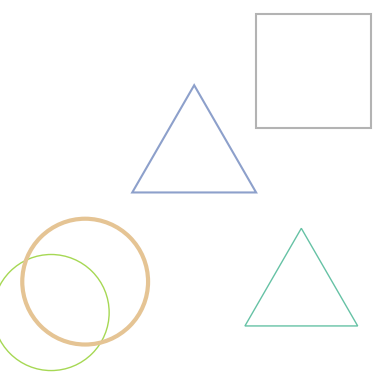[{"shape": "triangle", "thickness": 1, "radius": 0.85, "center": [0.783, 0.238]}, {"shape": "triangle", "thickness": 1.5, "radius": 0.93, "center": [0.504, 0.593]}, {"shape": "circle", "thickness": 1, "radius": 0.75, "center": [0.133, 0.188]}, {"shape": "circle", "thickness": 3, "radius": 0.82, "center": [0.221, 0.269]}, {"shape": "square", "thickness": 1.5, "radius": 0.74, "center": [0.814, 0.815]}]